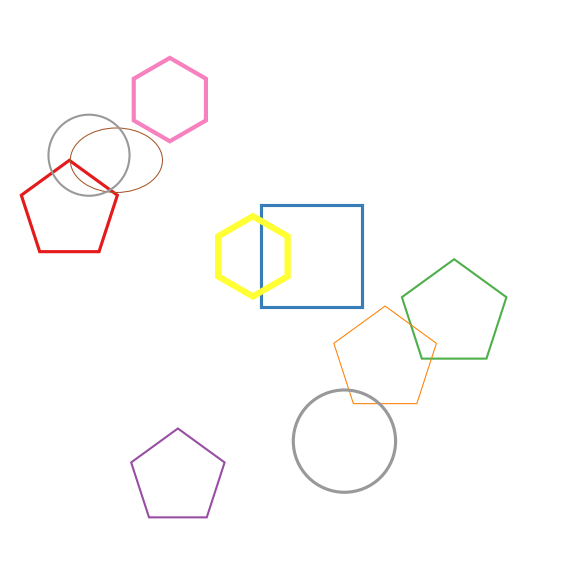[{"shape": "pentagon", "thickness": 1.5, "radius": 0.44, "center": [0.12, 0.634]}, {"shape": "square", "thickness": 1.5, "radius": 0.44, "center": [0.54, 0.555]}, {"shape": "pentagon", "thickness": 1, "radius": 0.48, "center": [0.786, 0.455]}, {"shape": "pentagon", "thickness": 1, "radius": 0.43, "center": [0.308, 0.172]}, {"shape": "pentagon", "thickness": 0.5, "radius": 0.47, "center": [0.667, 0.376]}, {"shape": "hexagon", "thickness": 3, "radius": 0.35, "center": [0.438, 0.555]}, {"shape": "oval", "thickness": 0.5, "radius": 0.4, "center": [0.202, 0.722]}, {"shape": "hexagon", "thickness": 2, "radius": 0.36, "center": [0.294, 0.827]}, {"shape": "circle", "thickness": 1, "radius": 0.35, "center": [0.154, 0.73]}, {"shape": "circle", "thickness": 1.5, "radius": 0.44, "center": [0.596, 0.235]}]